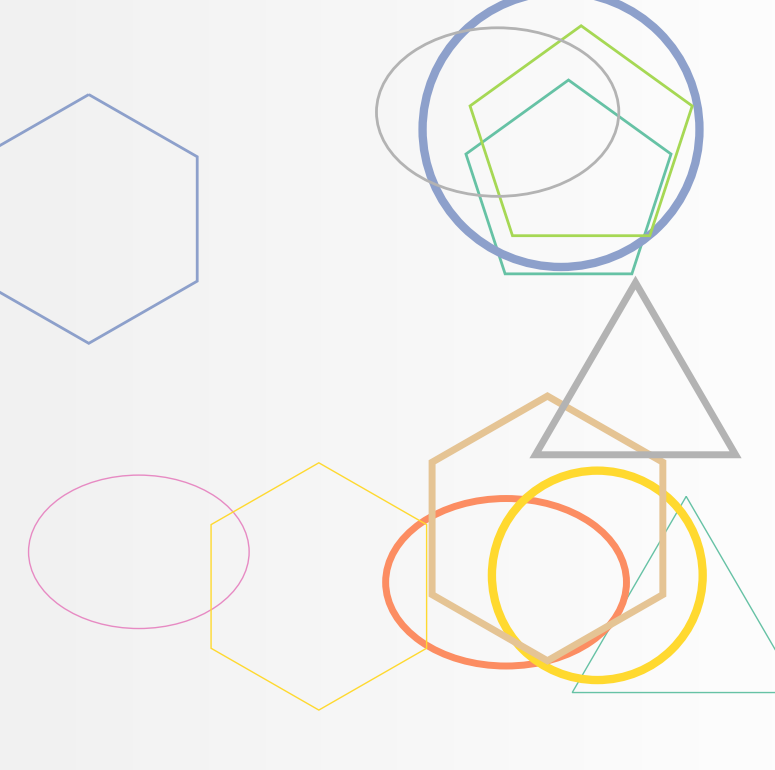[{"shape": "pentagon", "thickness": 1, "radius": 0.7, "center": [0.734, 0.757]}, {"shape": "triangle", "thickness": 0.5, "radius": 0.85, "center": [0.885, 0.185]}, {"shape": "oval", "thickness": 2.5, "radius": 0.78, "center": [0.653, 0.244]}, {"shape": "hexagon", "thickness": 1, "radius": 0.81, "center": [0.115, 0.716]}, {"shape": "circle", "thickness": 3, "radius": 0.89, "center": [0.724, 0.832]}, {"shape": "oval", "thickness": 0.5, "radius": 0.71, "center": [0.179, 0.283]}, {"shape": "pentagon", "thickness": 1, "radius": 0.75, "center": [0.75, 0.816]}, {"shape": "hexagon", "thickness": 0.5, "radius": 0.8, "center": [0.411, 0.238]}, {"shape": "circle", "thickness": 3, "radius": 0.68, "center": [0.771, 0.253]}, {"shape": "hexagon", "thickness": 2.5, "radius": 0.86, "center": [0.706, 0.314]}, {"shape": "triangle", "thickness": 2.5, "radius": 0.75, "center": [0.82, 0.484]}, {"shape": "oval", "thickness": 1, "radius": 0.78, "center": [0.642, 0.854]}]